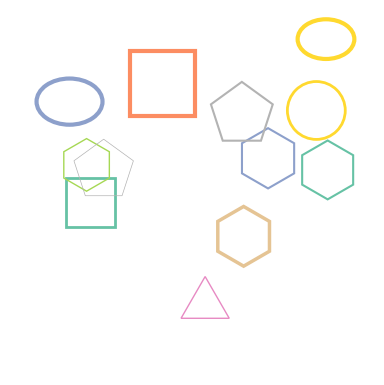[{"shape": "hexagon", "thickness": 1.5, "radius": 0.38, "center": [0.851, 0.559]}, {"shape": "square", "thickness": 2, "radius": 0.32, "center": [0.234, 0.474]}, {"shape": "square", "thickness": 3, "radius": 0.42, "center": [0.422, 0.784]}, {"shape": "oval", "thickness": 3, "radius": 0.43, "center": [0.181, 0.736]}, {"shape": "hexagon", "thickness": 1.5, "radius": 0.39, "center": [0.696, 0.589]}, {"shape": "triangle", "thickness": 1, "radius": 0.36, "center": [0.533, 0.209]}, {"shape": "hexagon", "thickness": 1, "radius": 0.34, "center": [0.225, 0.572]}, {"shape": "oval", "thickness": 3, "radius": 0.37, "center": [0.847, 0.898]}, {"shape": "circle", "thickness": 2, "radius": 0.38, "center": [0.822, 0.713]}, {"shape": "hexagon", "thickness": 2.5, "radius": 0.39, "center": [0.633, 0.386]}, {"shape": "pentagon", "thickness": 0.5, "radius": 0.41, "center": [0.269, 0.557]}, {"shape": "pentagon", "thickness": 1.5, "radius": 0.42, "center": [0.628, 0.703]}]